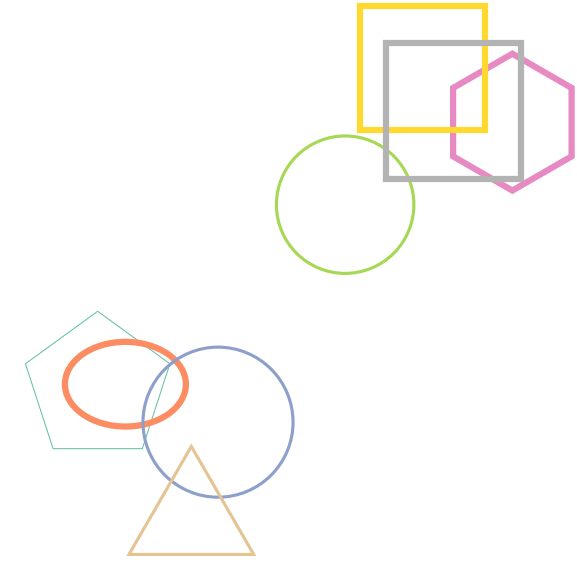[{"shape": "pentagon", "thickness": 0.5, "radius": 0.66, "center": [0.169, 0.329]}, {"shape": "oval", "thickness": 3, "radius": 0.52, "center": [0.217, 0.334]}, {"shape": "circle", "thickness": 1.5, "radius": 0.65, "center": [0.378, 0.268]}, {"shape": "hexagon", "thickness": 3, "radius": 0.59, "center": [0.887, 0.788]}, {"shape": "circle", "thickness": 1.5, "radius": 0.59, "center": [0.598, 0.645]}, {"shape": "square", "thickness": 3, "radius": 0.54, "center": [0.732, 0.881]}, {"shape": "triangle", "thickness": 1.5, "radius": 0.62, "center": [0.331, 0.101]}, {"shape": "square", "thickness": 3, "radius": 0.59, "center": [0.786, 0.807]}]